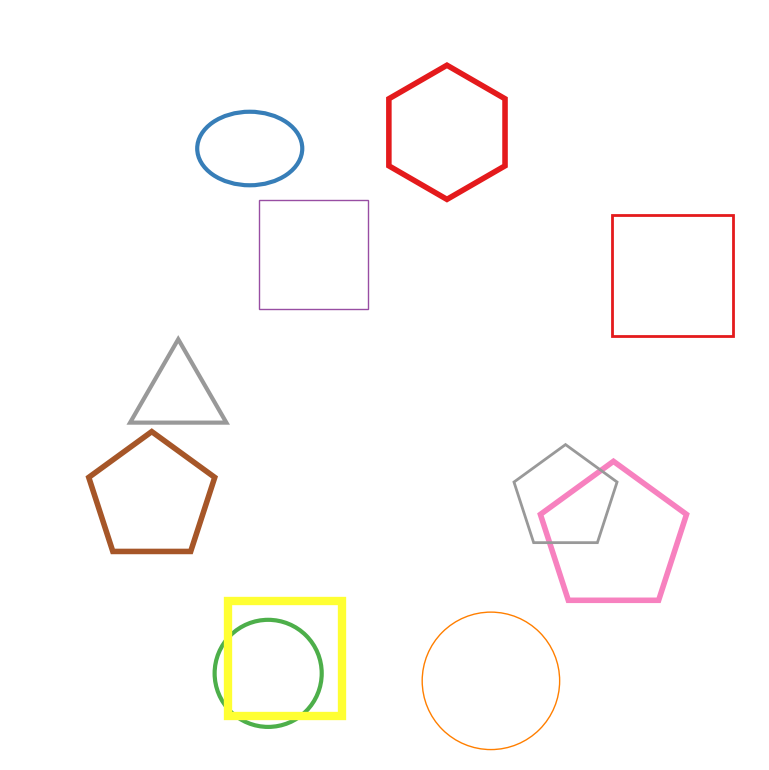[{"shape": "hexagon", "thickness": 2, "radius": 0.44, "center": [0.58, 0.828]}, {"shape": "square", "thickness": 1, "radius": 0.39, "center": [0.874, 0.642]}, {"shape": "oval", "thickness": 1.5, "radius": 0.34, "center": [0.324, 0.807]}, {"shape": "circle", "thickness": 1.5, "radius": 0.35, "center": [0.348, 0.126]}, {"shape": "square", "thickness": 0.5, "radius": 0.35, "center": [0.407, 0.67]}, {"shape": "circle", "thickness": 0.5, "radius": 0.45, "center": [0.638, 0.116]}, {"shape": "square", "thickness": 3, "radius": 0.37, "center": [0.37, 0.145]}, {"shape": "pentagon", "thickness": 2, "radius": 0.43, "center": [0.197, 0.353]}, {"shape": "pentagon", "thickness": 2, "radius": 0.5, "center": [0.797, 0.301]}, {"shape": "pentagon", "thickness": 1, "radius": 0.35, "center": [0.734, 0.352]}, {"shape": "triangle", "thickness": 1.5, "radius": 0.36, "center": [0.231, 0.487]}]